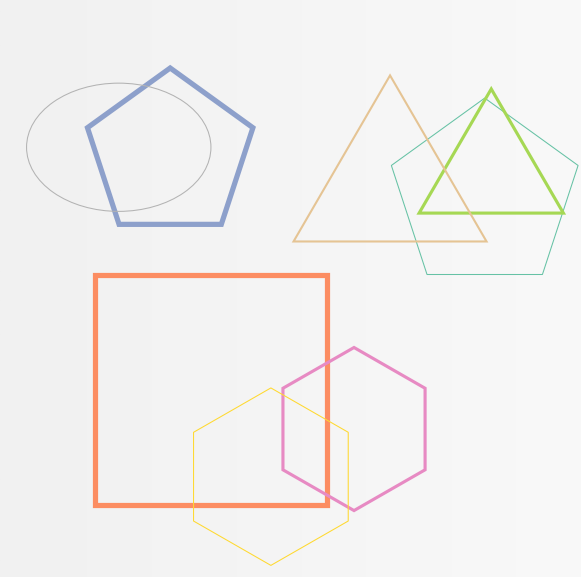[{"shape": "pentagon", "thickness": 0.5, "radius": 0.84, "center": [0.834, 0.66]}, {"shape": "square", "thickness": 2.5, "radius": 1.0, "center": [0.363, 0.324]}, {"shape": "pentagon", "thickness": 2.5, "radius": 0.75, "center": [0.293, 0.732]}, {"shape": "hexagon", "thickness": 1.5, "radius": 0.71, "center": [0.609, 0.256]}, {"shape": "triangle", "thickness": 1.5, "radius": 0.72, "center": [0.845, 0.702]}, {"shape": "hexagon", "thickness": 0.5, "radius": 0.77, "center": [0.466, 0.174]}, {"shape": "triangle", "thickness": 1, "radius": 0.96, "center": [0.671, 0.677]}, {"shape": "oval", "thickness": 0.5, "radius": 0.79, "center": [0.204, 0.744]}]